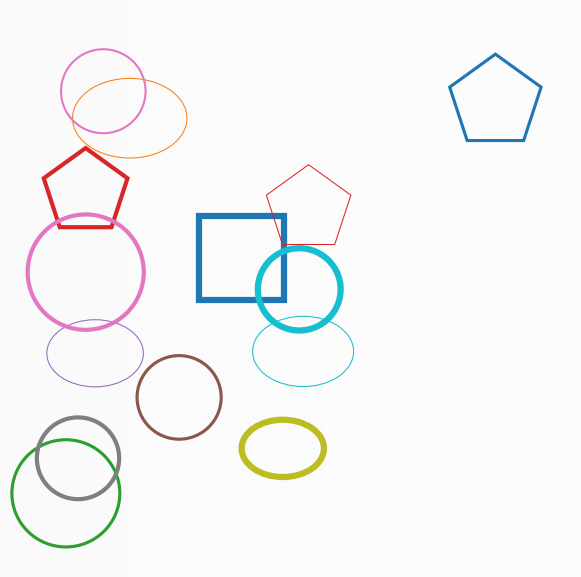[{"shape": "pentagon", "thickness": 1.5, "radius": 0.41, "center": [0.852, 0.823]}, {"shape": "square", "thickness": 3, "radius": 0.37, "center": [0.415, 0.552]}, {"shape": "oval", "thickness": 0.5, "radius": 0.49, "center": [0.223, 0.794]}, {"shape": "circle", "thickness": 1.5, "radius": 0.46, "center": [0.113, 0.145]}, {"shape": "pentagon", "thickness": 2, "radius": 0.38, "center": [0.147, 0.667]}, {"shape": "pentagon", "thickness": 0.5, "radius": 0.38, "center": [0.531, 0.638]}, {"shape": "oval", "thickness": 0.5, "radius": 0.42, "center": [0.164, 0.387]}, {"shape": "circle", "thickness": 1.5, "radius": 0.36, "center": [0.308, 0.311]}, {"shape": "circle", "thickness": 2, "radius": 0.5, "center": [0.147, 0.528]}, {"shape": "circle", "thickness": 1, "radius": 0.36, "center": [0.178, 0.841]}, {"shape": "circle", "thickness": 2, "radius": 0.35, "center": [0.134, 0.206]}, {"shape": "oval", "thickness": 3, "radius": 0.35, "center": [0.486, 0.223]}, {"shape": "circle", "thickness": 3, "radius": 0.36, "center": [0.515, 0.498]}, {"shape": "oval", "thickness": 0.5, "radius": 0.43, "center": [0.521, 0.391]}]